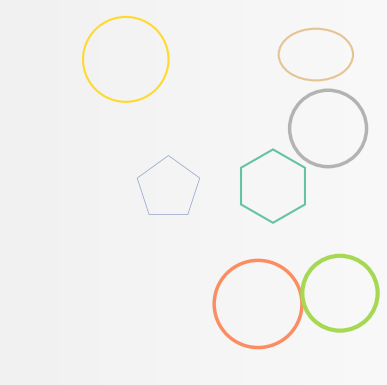[{"shape": "hexagon", "thickness": 1.5, "radius": 0.48, "center": [0.704, 0.517]}, {"shape": "circle", "thickness": 2.5, "radius": 0.57, "center": [0.666, 0.21]}, {"shape": "pentagon", "thickness": 0.5, "radius": 0.42, "center": [0.435, 0.511]}, {"shape": "circle", "thickness": 3, "radius": 0.49, "center": [0.877, 0.238]}, {"shape": "circle", "thickness": 1.5, "radius": 0.55, "center": [0.325, 0.846]}, {"shape": "oval", "thickness": 1.5, "radius": 0.48, "center": [0.815, 0.858]}, {"shape": "circle", "thickness": 2.5, "radius": 0.5, "center": [0.847, 0.666]}]